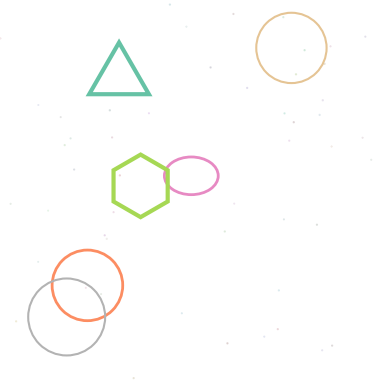[{"shape": "triangle", "thickness": 3, "radius": 0.45, "center": [0.309, 0.8]}, {"shape": "circle", "thickness": 2, "radius": 0.46, "center": [0.227, 0.259]}, {"shape": "oval", "thickness": 2, "radius": 0.35, "center": [0.497, 0.543]}, {"shape": "hexagon", "thickness": 3, "radius": 0.41, "center": [0.365, 0.517]}, {"shape": "circle", "thickness": 1.5, "radius": 0.46, "center": [0.757, 0.876]}, {"shape": "circle", "thickness": 1.5, "radius": 0.5, "center": [0.173, 0.177]}]